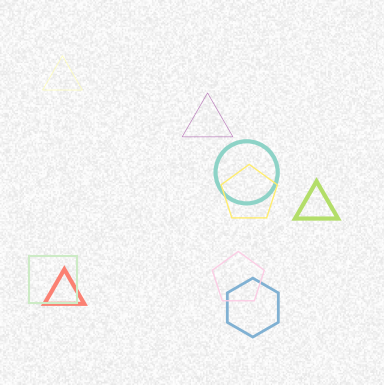[{"shape": "circle", "thickness": 3, "radius": 0.4, "center": [0.641, 0.552]}, {"shape": "triangle", "thickness": 0.5, "radius": 0.3, "center": [0.162, 0.796]}, {"shape": "triangle", "thickness": 3, "radius": 0.3, "center": [0.167, 0.241]}, {"shape": "hexagon", "thickness": 2, "radius": 0.38, "center": [0.657, 0.201]}, {"shape": "triangle", "thickness": 3, "radius": 0.32, "center": [0.822, 0.465]}, {"shape": "pentagon", "thickness": 1, "radius": 0.35, "center": [0.619, 0.276]}, {"shape": "triangle", "thickness": 0.5, "radius": 0.38, "center": [0.539, 0.683]}, {"shape": "square", "thickness": 1.5, "radius": 0.31, "center": [0.138, 0.275]}, {"shape": "pentagon", "thickness": 1, "radius": 0.38, "center": [0.647, 0.496]}]